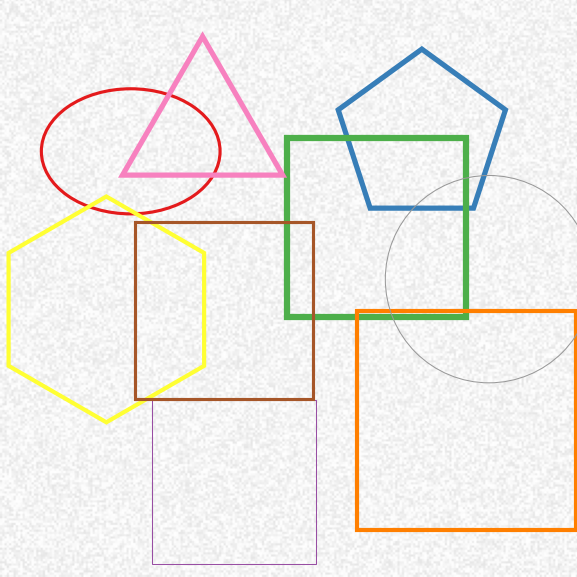[{"shape": "oval", "thickness": 1.5, "radius": 0.77, "center": [0.226, 0.737]}, {"shape": "pentagon", "thickness": 2.5, "radius": 0.76, "center": [0.73, 0.762]}, {"shape": "square", "thickness": 3, "radius": 0.77, "center": [0.652, 0.605]}, {"shape": "square", "thickness": 0.5, "radius": 0.71, "center": [0.405, 0.164]}, {"shape": "square", "thickness": 2, "radius": 0.95, "center": [0.807, 0.271]}, {"shape": "hexagon", "thickness": 2, "radius": 0.98, "center": [0.184, 0.463]}, {"shape": "square", "thickness": 1.5, "radius": 0.77, "center": [0.388, 0.461]}, {"shape": "triangle", "thickness": 2.5, "radius": 0.8, "center": [0.351, 0.776]}, {"shape": "circle", "thickness": 0.5, "radius": 0.9, "center": [0.847, 0.516]}]